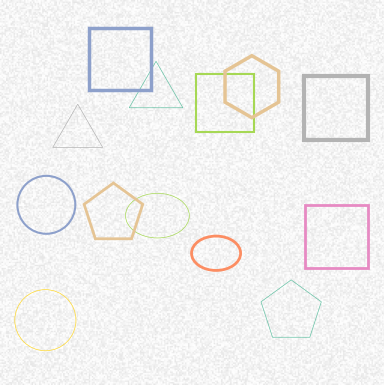[{"shape": "triangle", "thickness": 0.5, "radius": 0.4, "center": [0.405, 0.76]}, {"shape": "pentagon", "thickness": 0.5, "radius": 0.41, "center": [0.756, 0.191]}, {"shape": "oval", "thickness": 2, "radius": 0.32, "center": [0.561, 0.342]}, {"shape": "square", "thickness": 2.5, "radius": 0.4, "center": [0.312, 0.847]}, {"shape": "circle", "thickness": 1.5, "radius": 0.38, "center": [0.12, 0.468]}, {"shape": "square", "thickness": 2, "radius": 0.41, "center": [0.874, 0.385]}, {"shape": "oval", "thickness": 0.5, "radius": 0.41, "center": [0.409, 0.44]}, {"shape": "square", "thickness": 1.5, "radius": 0.37, "center": [0.585, 0.733]}, {"shape": "circle", "thickness": 0.5, "radius": 0.4, "center": [0.118, 0.168]}, {"shape": "hexagon", "thickness": 2.5, "radius": 0.4, "center": [0.654, 0.775]}, {"shape": "pentagon", "thickness": 2, "radius": 0.4, "center": [0.295, 0.445]}, {"shape": "square", "thickness": 3, "radius": 0.42, "center": [0.874, 0.719]}, {"shape": "triangle", "thickness": 0.5, "radius": 0.37, "center": [0.202, 0.655]}]